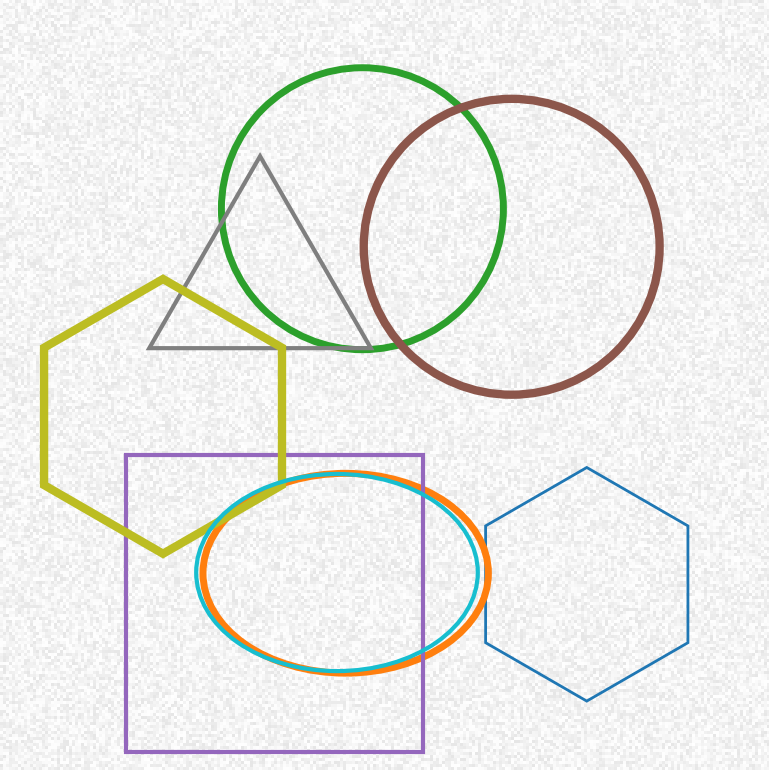[{"shape": "hexagon", "thickness": 1, "radius": 0.76, "center": [0.762, 0.241]}, {"shape": "oval", "thickness": 2.5, "radius": 0.93, "center": [0.449, 0.256]}, {"shape": "circle", "thickness": 2.5, "radius": 0.92, "center": [0.471, 0.729]}, {"shape": "square", "thickness": 1.5, "radius": 0.96, "center": [0.356, 0.216]}, {"shape": "circle", "thickness": 3, "radius": 0.96, "center": [0.665, 0.68]}, {"shape": "triangle", "thickness": 1.5, "radius": 0.83, "center": [0.338, 0.631]}, {"shape": "hexagon", "thickness": 3, "radius": 0.89, "center": [0.212, 0.459]}, {"shape": "oval", "thickness": 1.5, "radius": 0.91, "center": [0.438, 0.256]}]